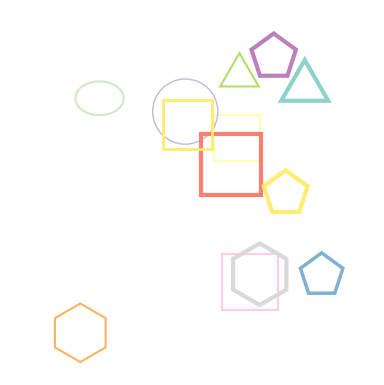[{"shape": "triangle", "thickness": 3, "radius": 0.35, "center": [0.792, 0.774]}, {"shape": "square", "thickness": 1.5, "radius": 0.3, "center": [0.615, 0.641]}, {"shape": "circle", "thickness": 1, "radius": 0.42, "center": [0.481, 0.71]}, {"shape": "square", "thickness": 3, "radius": 0.39, "center": [0.6, 0.572]}, {"shape": "pentagon", "thickness": 2.5, "radius": 0.29, "center": [0.835, 0.285]}, {"shape": "hexagon", "thickness": 1.5, "radius": 0.38, "center": [0.209, 0.136]}, {"shape": "triangle", "thickness": 1.5, "radius": 0.29, "center": [0.622, 0.804]}, {"shape": "square", "thickness": 1.5, "radius": 0.36, "center": [0.65, 0.268]}, {"shape": "hexagon", "thickness": 3, "radius": 0.4, "center": [0.675, 0.288]}, {"shape": "pentagon", "thickness": 3, "radius": 0.3, "center": [0.711, 0.852]}, {"shape": "oval", "thickness": 1.5, "radius": 0.31, "center": [0.258, 0.745]}, {"shape": "square", "thickness": 2, "radius": 0.32, "center": [0.487, 0.677]}, {"shape": "pentagon", "thickness": 3, "radius": 0.3, "center": [0.742, 0.498]}]